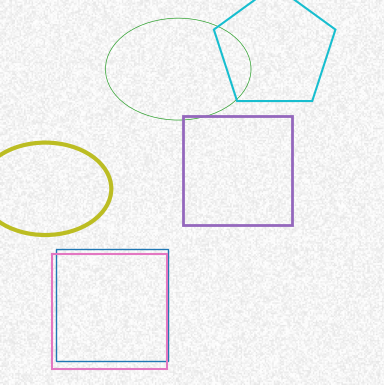[{"shape": "square", "thickness": 1, "radius": 0.73, "center": [0.291, 0.208]}, {"shape": "oval", "thickness": 0.5, "radius": 0.95, "center": [0.463, 0.82]}, {"shape": "square", "thickness": 2, "radius": 0.71, "center": [0.616, 0.558]}, {"shape": "square", "thickness": 1.5, "radius": 0.75, "center": [0.284, 0.19]}, {"shape": "oval", "thickness": 3, "radius": 0.86, "center": [0.118, 0.51]}, {"shape": "pentagon", "thickness": 1.5, "radius": 0.83, "center": [0.713, 0.872]}]